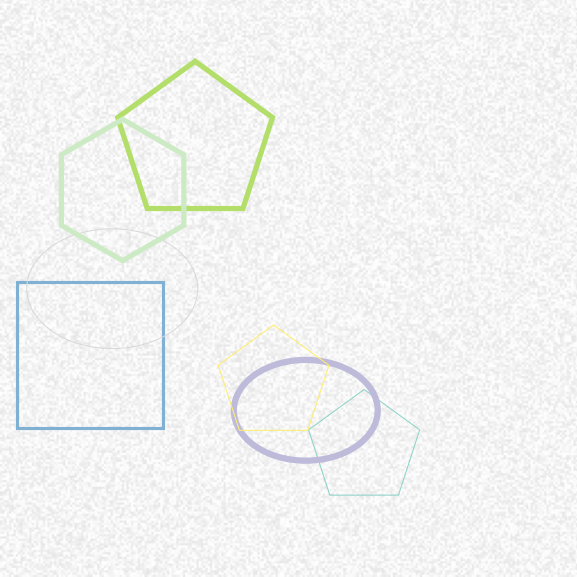[{"shape": "pentagon", "thickness": 0.5, "radius": 0.51, "center": [0.631, 0.224]}, {"shape": "oval", "thickness": 3, "radius": 0.62, "center": [0.53, 0.289]}, {"shape": "square", "thickness": 1.5, "radius": 0.63, "center": [0.155, 0.384]}, {"shape": "pentagon", "thickness": 2.5, "radius": 0.7, "center": [0.338, 0.752]}, {"shape": "oval", "thickness": 0.5, "radius": 0.74, "center": [0.194, 0.499]}, {"shape": "hexagon", "thickness": 2.5, "radius": 0.61, "center": [0.212, 0.67]}, {"shape": "pentagon", "thickness": 0.5, "radius": 0.5, "center": [0.474, 0.336]}]